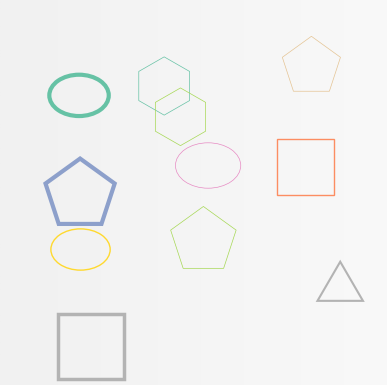[{"shape": "hexagon", "thickness": 0.5, "radius": 0.38, "center": [0.424, 0.777]}, {"shape": "oval", "thickness": 3, "radius": 0.38, "center": [0.204, 0.752]}, {"shape": "square", "thickness": 1, "radius": 0.37, "center": [0.789, 0.566]}, {"shape": "pentagon", "thickness": 3, "radius": 0.47, "center": [0.207, 0.494]}, {"shape": "oval", "thickness": 0.5, "radius": 0.42, "center": [0.537, 0.57]}, {"shape": "hexagon", "thickness": 0.5, "radius": 0.37, "center": [0.466, 0.697]}, {"shape": "pentagon", "thickness": 0.5, "radius": 0.44, "center": [0.525, 0.375]}, {"shape": "oval", "thickness": 1, "radius": 0.38, "center": [0.208, 0.352]}, {"shape": "pentagon", "thickness": 0.5, "radius": 0.39, "center": [0.804, 0.827]}, {"shape": "square", "thickness": 2.5, "radius": 0.42, "center": [0.235, 0.101]}, {"shape": "triangle", "thickness": 1.5, "radius": 0.34, "center": [0.878, 0.252]}]